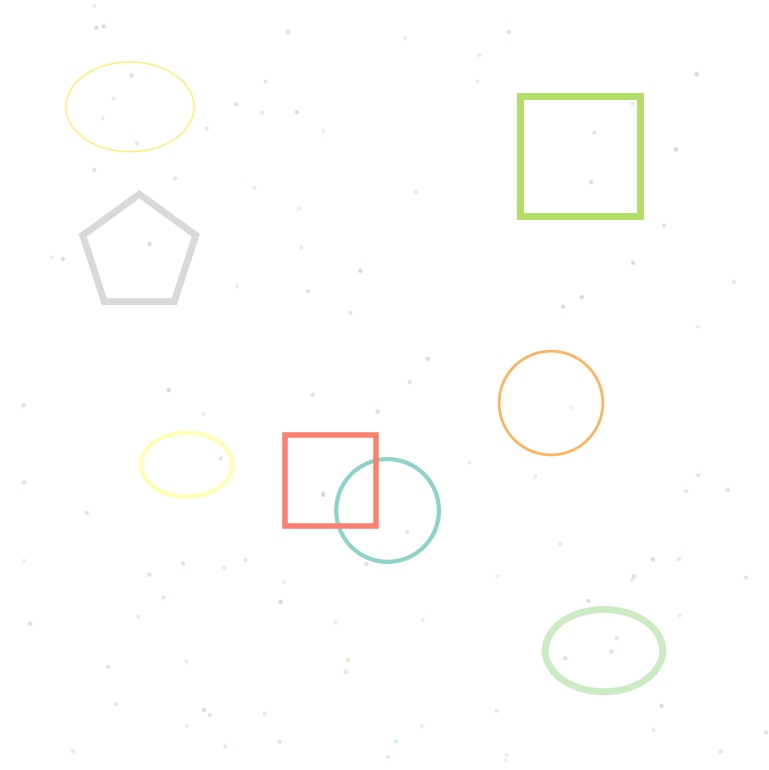[{"shape": "circle", "thickness": 1.5, "radius": 0.33, "center": [0.503, 0.337]}, {"shape": "oval", "thickness": 1.5, "radius": 0.3, "center": [0.243, 0.396]}, {"shape": "square", "thickness": 2, "radius": 0.3, "center": [0.429, 0.376]}, {"shape": "circle", "thickness": 1, "radius": 0.34, "center": [0.716, 0.477]}, {"shape": "square", "thickness": 2.5, "radius": 0.39, "center": [0.753, 0.797]}, {"shape": "pentagon", "thickness": 2.5, "radius": 0.39, "center": [0.181, 0.671]}, {"shape": "oval", "thickness": 2.5, "radius": 0.38, "center": [0.784, 0.155]}, {"shape": "oval", "thickness": 0.5, "radius": 0.42, "center": [0.169, 0.861]}]